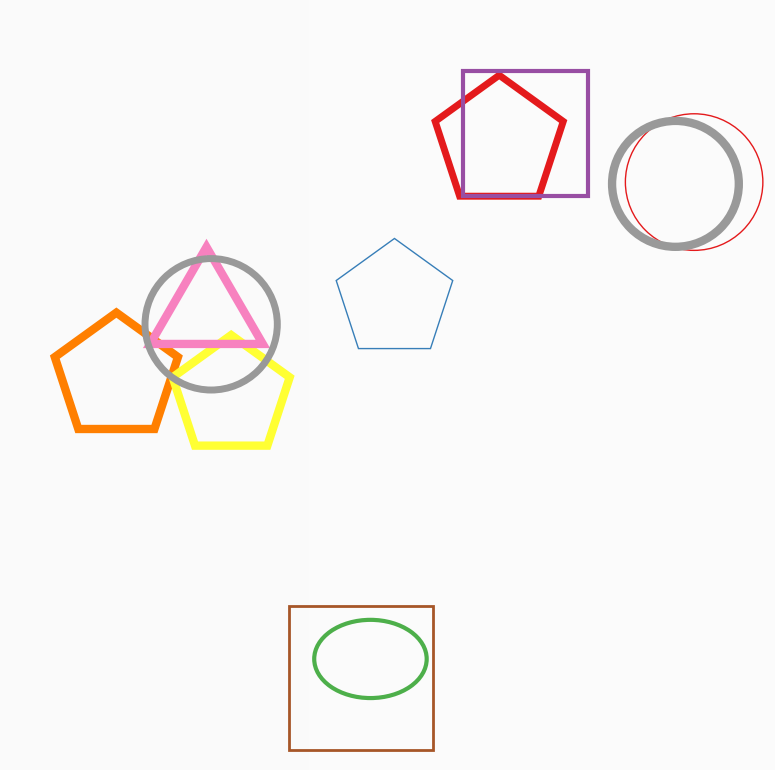[{"shape": "circle", "thickness": 0.5, "radius": 0.44, "center": [0.896, 0.764]}, {"shape": "pentagon", "thickness": 2.5, "radius": 0.43, "center": [0.644, 0.815]}, {"shape": "pentagon", "thickness": 0.5, "radius": 0.4, "center": [0.509, 0.611]}, {"shape": "oval", "thickness": 1.5, "radius": 0.36, "center": [0.478, 0.144]}, {"shape": "square", "thickness": 1.5, "radius": 0.4, "center": [0.678, 0.826]}, {"shape": "pentagon", "thickness": 3, "radius": 0.42, "center": [0.15, 0.51]}, {"shape": "pentagon", "thickness": 3, "radius": 0.4, "center": [0.298, 0.485]}, {"shape": "square", "thickness": 1, "radius": 0.47, "center": [0.465, 0.119]}, {"shape": "triangle", "thickness": 3, "radius": 0.42, "center": [0.266, 0.595]}, {"shape": "circle", "thickness": 3, "radius": 0.41, "center": [0.872, 0.761]}, {"shape": "circle", "thickness": 2.5, "radius": 0.43, "center": [0.272, 0.579]}]